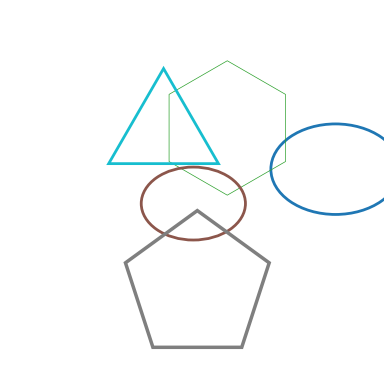[{"shape": "oval", "thickness": 2, "radius": 0.84, "center": [0.872, 0.561]}, {"shape": "hexagon", "thickness": 0.5, "radius": 0.87, "center": [0.59, 0.668]}, {"shape": "oval", "thickness": 2, "radius": 0.68, "center": [0.502, 0.471]}, {"shape": "pentagon", "thickness": 2.5, "radius": 0.98, "center": [0.513, 0.257]}, {"shape": "triangle", "thickness": 2, "radius": 0.82, "center": [0.425, 0.657]}]